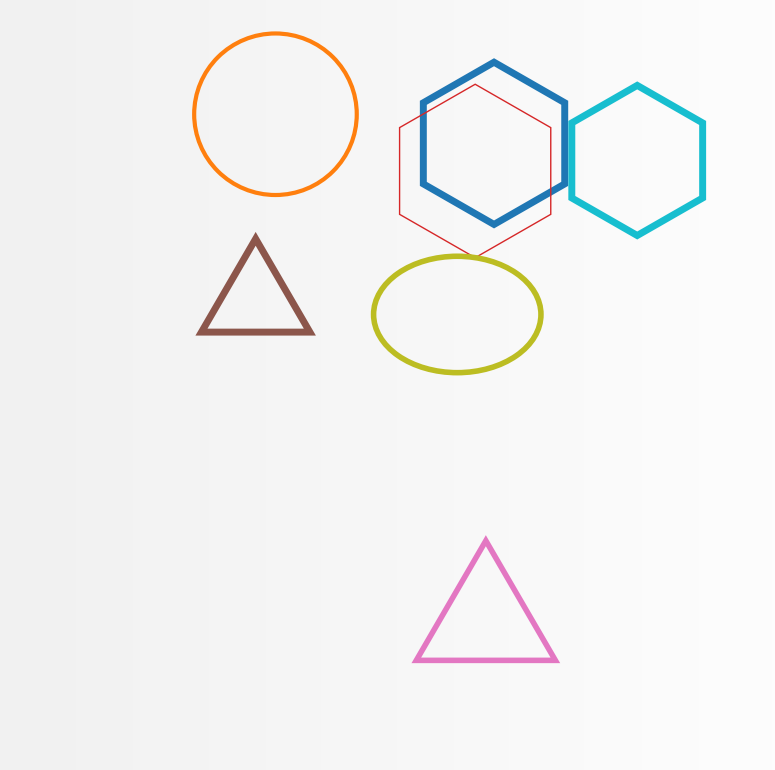[{"shape": "hexagon", "thickness": 2.5, "radius": 0.53, "center": [0.637, 0.814]}, {"shape": "circle", "thickness": 1.5, "radius": 0.52, "center": [0.355, 0.852]}, {"shape": "hexagon", "thickness": 0.5, "radius": 0.56, "center": [0.613, 0.778]}, {"shape": "triangle", "thickness": 2.5, "radius": 0.4, "center": [0.33, 0.609]}, {"shape": "triangle", "thickness": 2, "radius": 0.52, "center": [0.627, 0.194]}, {"shape": "oval", "thickness": 2, "radius": 0.54, "center": [0.59, 0.592]}, {"shape": "hexagon", "thickness": 2.5, "radius": 0.49, "center": [0.822, 0.792]}]